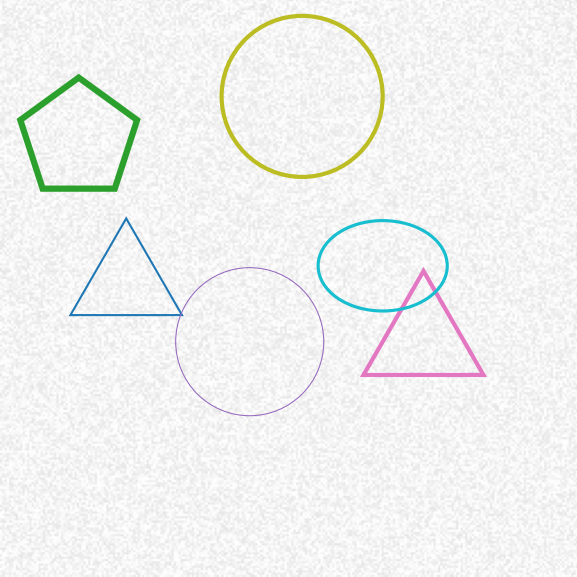[{"shape": "triangle", "thickness": 1, "radius": 0.56, "center": [0.219, 0.509]}, {"shape": "pentagon", "thickness": 3, "radius": 0.53, "center": [0.136, 0.758]}, {"shape": "circle", "thickness": 0.5, "radius": 0.64, "center": [0.432, 0.407]}, {"shape": "triangle", "thickness": 2, "radius": 0.6, "center": [0.733, 0.41]}, {"shape": "circle", "thickness": 2, "radius": 0.7, "center": [0.523, 0.832]}, {"shape": "oval", "thickness": 1.5, "radius": 0.56, "center": [0.663, 0.539]}]